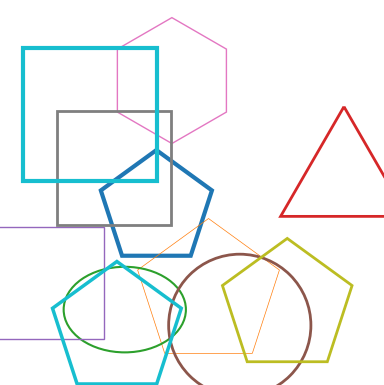[{"shape": "pentagon", "thickness": 3, "radius": 0.76, "center": [0.406, 0.458]}, {"shape": "pentagon", "thickness": 0.5, "radius": 0.97, "center": [0.542, 0.239]}, {"shape": "oval", "thickness": 1.5, "radius": 0.79, "center": [0.324, 0.196]}, {"shape": "triangle", "thickness": 2, "radius": 0.95, "center": [0.893, 0.533]}, {"shape": "square", "thickness": 1, "radius": 0.73, "center": [0.125, 0.264]}, {"shape": "circle", "thickness": 2, "radius": 0.92, "center": [0.623, 0.155]}, {"shape": "hexagon", "thickness": 1, "radius": 0.82, "center": [0.446, 0.791]}, {"shape": "square", "thickness": 2, "radius": 0.74, "center": [0.295, 0.563]}, {"shape": "pentagon", "thickness": 2, "radius": 0.89, "center": [0.746, 0.204]}, {"shape": "square", "thickness": 3, "radius": 0.87, "center": [0.234, 0.702]}, {"shape": "pentagon", "thickness": 2.5, "radius": 0.88, "center": [0.304, 0.145]}]